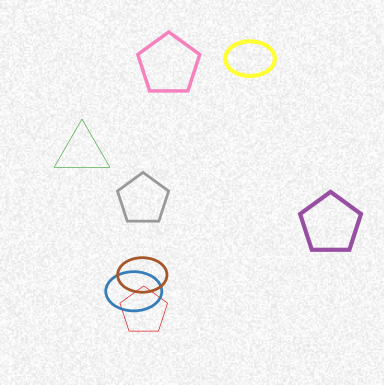[{"shape": "pentagon", "thickness": 0.5, "radius": 0.33, "center": [0.373, 0.193]}, {"shape": "oval", "thickness": 2, "radius": 0.36, "center": [0.347, 0.243]}, {"shape": "triangle", "thickness": 0.5, "radius": 0.42, "center": [0.213, 0.607]}, {"shape": "pentagon", "thickness": 3, "radius": 0.42, "center": [0.859, 0.419]}, {"shape": "oval", "thickness": 3, "radius": 0.32, "center": [0.65, 0.848]}, {"shape": "oval", "thickness": 2, "radius": 0.32, "center": [0.37, 0.286]}, {"shape": "pentagon", "thickness": 2.5, "radius": 0.42, "center": [0.438, 0.832]}, {"shape": "pentagon", "thickness": 2, "radius": 0.35, "center": [0.372, 0.482]}]